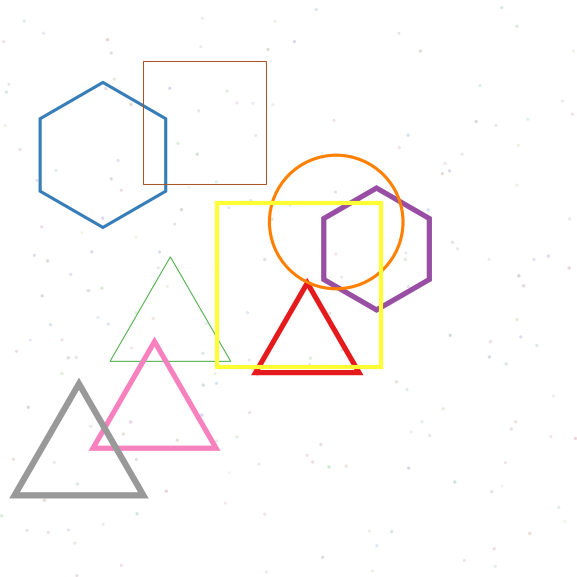[{"shape": "triangle", "thickness": 2.5, "radius": 0.52, "center": [0.532, 0.406]}, {"shape": "hexagon", "thickness": 1.5, "radius": 0.63, "center": [0.178, 0.731]}, {"shape": "triangle", "thickness": 0.5, "radius": 0.6, "center": [0.295, 0.434]}, {"shape": "hexagon", "thickness": 2.5, "radius": 0.53, "center": [0.652, 0.568]}, {"shape": "circle", "thickness": 1.5, "radius": 0.58, "center": [0.582, 0.615]}, {"shape": "square", "thickness": 2, "radius": 0.71, "center": [0.518, 0.506]}, {"shape": "square", "thickness": 0.5, "radius": 0.53, "center": [0.354, 0.787]}, {"shape": "triangle", "thickness": 2.5, "radius": 0.62, "center": [0.268, 0.285]}, {"shape": "triangle", "thickness": 3, "radius": 0.64, "center": [0.137, 0.206]}]